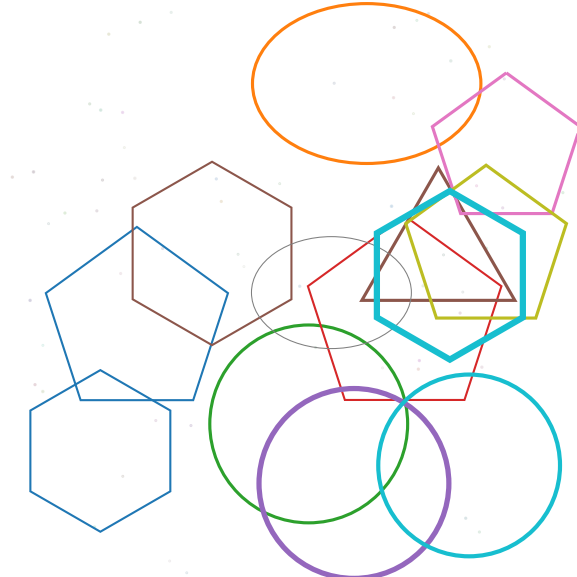[{"shape": "hexagon", "thickness": 1, "radius": 0.7, "center": [0.174, 0.218]}, {"shape": "pentagon", "thickness": 1, "radius": 0.83, "center": [0.237, 0.44]}, {"shape": "oval", "thickness": 1.5, "radius": 0.99, "center": [0.635, 0.854]}, {"shape": "circle", "thickness": 1.5, "radius": 0.86, "center": [0.535, 0.265]}, {"shape": "pentagon", "thickness": 1, "radius": 0.88, "center": [0.701, 0.449]}, {"shape": "circle", "thickness": 2.5, "radius": 0.82, "center": [0.613, 0.162]}, {"shape": "hexagon", "thickness": 1, "radius": 0.79, "center": [0.367, 0.56]}, {"shape": "triangle", "thickness": 1.5, "radius": 0.76, "center": [0.759, 0.556]}, {"shape": "pentagon", "thickness": 1.5, "radius": 0.67, "center": [0.877, 0.738]}, {"shape": "oval", "thickness": 0.5, "radius": 0.69, "center": [0.574, 0.492]}, {"shape": "pentagon", "thickness": 1.5, "radius": 0.73, "center": [0.842, 0.567]}, {"shape": "circle", "thickness": 2, "radius": 0.79, "center": [0.812, 0.193]}, {"shape": "hexagon", "thickness": 3, "radius": 0.73, "center": [0.779, 0.522]}]